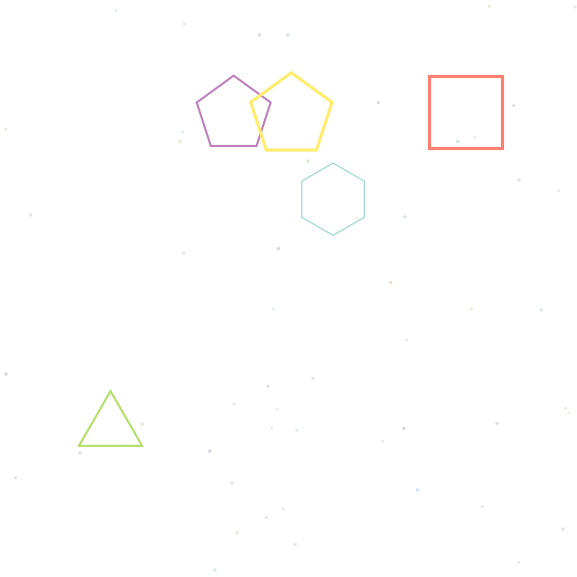[{"shape": "hexagon", "thickness": 0.5, "radius": 0.31, "center": [0.577, 0.654]}, {"shape": "square", "thickness": 1.5, "radius": 0.31, "center": [0.806, 0.805]}, {"shape": "triangle", "thickness": 1, "radius": 0.32, "center": [0.191, 0.259]}, {"shape": "pentagon", "thickness": 1, "radius": 0.34, "center": [0.405, 0.801]}, {"shape": "pentagon", "thickness": 1.5, "radius": 0.37, "center": [0.505, 0.799]}]